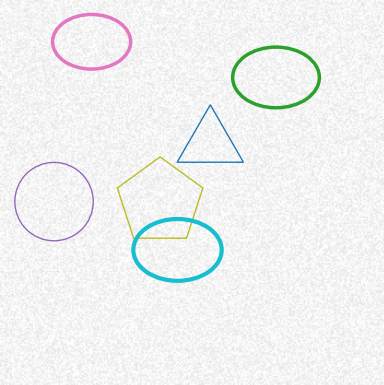[{"shape": "triangle", "thickness": 1, "radius": 0.5, "center": [0.546, 0.628]}, {"shape": "oval", "thickness": 2.5, "radius": 0.56, "center": [0.717, 0.799]}, {"shape": "circle", "thickness": 1, "radius": 0.51, "center": [0.14, 0.476]}, {"shape": "oval", "thickness": 2.5, "radius": 0.51, "center": [0.238, 0.892]}, {"shape": "pentagon", "thickness": 1, "radius": 0.58, "center": [0.416, 0.476]}, {"shape": "oval", "thickness": 3, "radius": 0.57, "center": [0.461, 0.351]}]